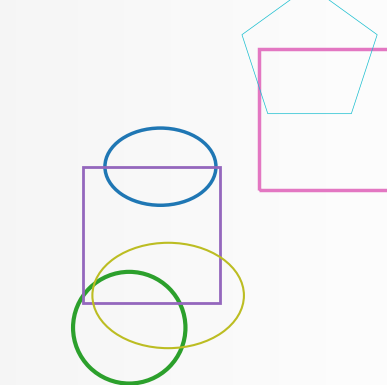[{"shape": "oval", "thickness": 2.5, "radius": 0.72, "center": [0.414, 0.567]}, {"shape": "circle", "thickness": 3, "radius": 0.73, "center": [0.334, 0.149]}, {"shape": "square", "thickness": 2, "radius": 0.88, "center": [0.391, 0.389]}, {"shape": "square", "thickness": 2.5, "radius": 0.91, "center": [0.851, 0.69]}, {"shape": "oval", "thickness": 1.5, "radius": 0.98, "center": [0.434, 0.233]}, {"shape": "pentagon", "thickness": 0.5, "radius": 0.92, "center": [0.799, 0.853]}]